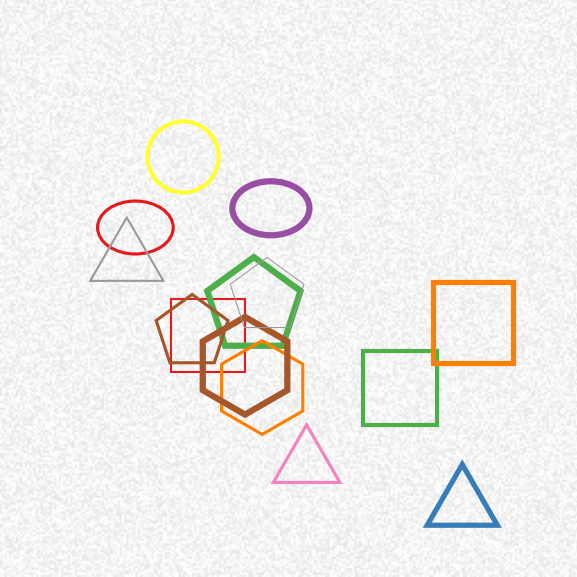[{"shape": "oval", "thickness": 1.5, "radius": 0.33, "center": [0.234, 0.605]}, {"shape": "square", "thickness": 1, "radius": 0.32, "center": [0.36, 0.418]}, {"shape": "triangle", "thickness": 2.5, "radius": 0.35, "center": [0.8, 0.125]}, {"shape": "square", "thickness": 2, "radius": 0.32, "center": [0.693, 0.327]}, {"shape": "pentagon", "thickness": 3, "radius": 0.42, "center": [0.44, 0.469]}, {"shape": "oval", "thickness": 3, "radius": 0.33, "center": [0.469, 0.638]}, {"shape": "square", "thickness": 2.5, "radius": 0.35, "center": [0.819, 0.44]}, {"shape": "hexagon", "thickness": 1.5, "radius": 0.41, "center": [0.454, 0.328]}, {"shape": "circle", "thickness": 2, "radius": 0.31, "center": [0.317, 0.727]}, {"shape": "hexagon", "thickness": 3, "radius": 0.42, "center": [0.424, 0.366]}, {"shape": "pentagon", "thickness": 1.5, "radius": 0.33, "center": [0.333, 0.424]}, {"shape": "triangle", "thickness": 1.5, "radius": 0.33, "center": [0.531, 0.197]}, {"shape": "pentagon", "thickness": 0.5, "radius": 0.34, "center": [0.463, 0.486]}, {"shape": "triangle", "thickness": 1, "radius": 0.37, "center": [0.22, 0.549]}]